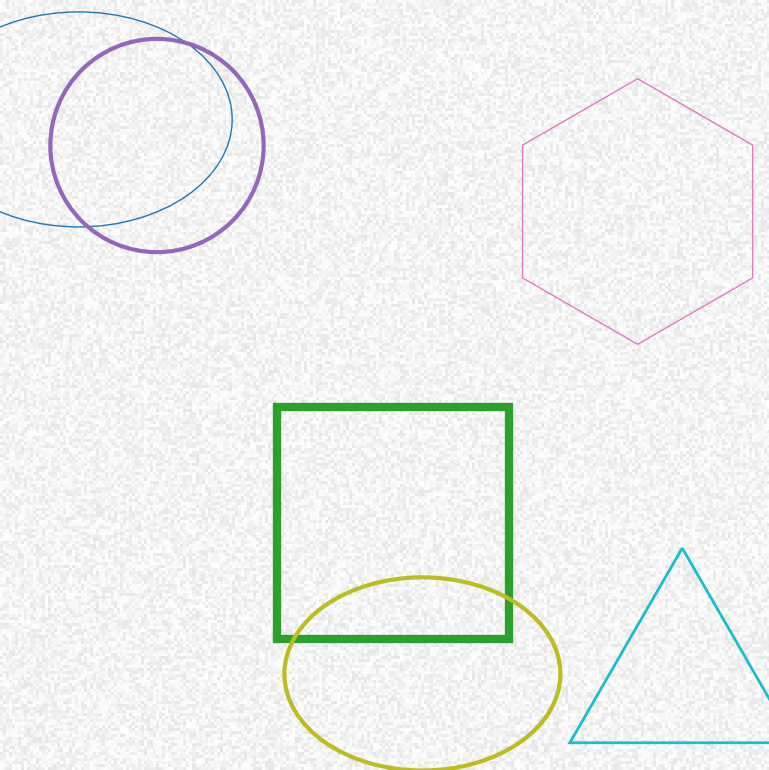[{"shape": "oval", "thickness": 0.5, "radius": 1.0, "center": [0.102, 0.845]}, {"shape": "square", "thickness": 3, "radius": 0.75, "center": [0.511, 0.321]}, {"shape": "circle", "thickness": 1.5, "radius": 0.69, "center": [0.204, 0.811]}, {"shape": "hexagon", "thickness": 0.5, "radius": 0.86, "center": [0.828, 0.725]}, {"shape": "oval", "thickness": 1.5, "radius": 0.9, "center": [0.549, 0.125]}, {"shape": "triangle", "thickness": 1, "radius": 0.84, "center": [0.886, 0.12]}]